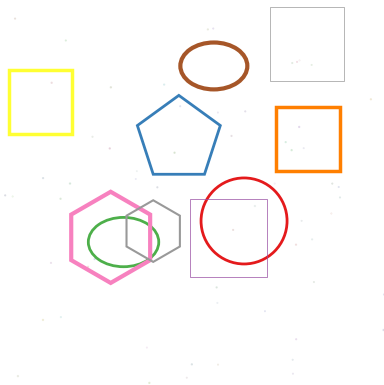[{"shape": "circle", "thickness": 2, "radius": 0.56, "center": [0.634, 0.426]}, {"shape": "pentagon", "thickness": 2, "radius": 0.57, "center": [0.465, 0.639]}, {"shape": "oval", "thickness": 2, "radius": 0.46, "center": [0.321, 0.371]}, {"shape": "square", "thickness": 0.5, "radius": 0.5, "center": [0.593, 0.382]}, {"shape": "square", "thickness": 2.5, "radius": 0.42, "center": [0.8, 0.639]}, {"shape": "square", "thickness": 2.5, "radius": 0.41, "center": [0.105, 0.735]}, {"shape": "oval", "thickness": 3, "radius": 0.43, "center": [0.555, 0.829]}, {"shape": "hexagon", "thickness": 3, "radius": 0.59, "center": [0.288, 0.384]}, {"shape": "hexagon", "thickness": 1.5, "radius": 0.4, "center": [0.398, 0.4]}, {"shape": "square", "thickness": 0.5, "radius": 0.48, "center": [0.796, 0.885]}]